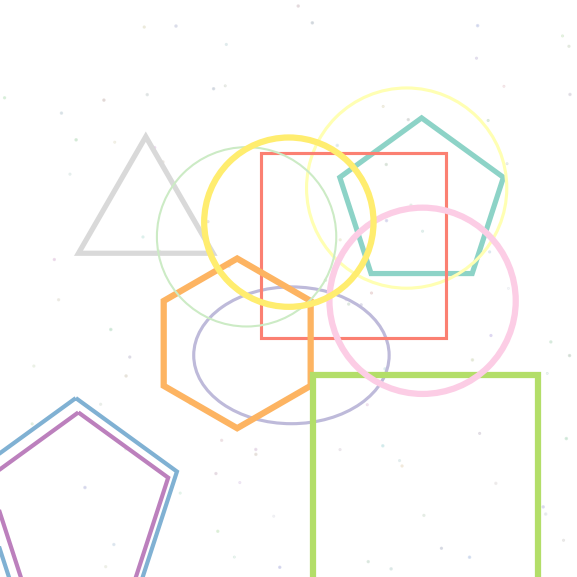[{"shape": "pentagon", "thickness": 2.5, "radius": 0.74, "center": [0.73, 0.646]}, {"shape": "circle", "thickness": 1.5, "radius": 0.87, "center": [0.704, 0.673]}, {"shape": "oval", "thickness": 1.5, "radius": 0.85, "center": [0.505, 0.384]}, {"shape": "square", "thickness": 1.5, "radius": 0.8, "center": [0.613, 0.574]}, {"shape": "pentagon", "thickness": 2, "radius": 0.92, "center": [0.131, 0.126]}, {"shape": "hexagon", "thickness": 3, "radius": 0.73, "center": [0.411, 0.405]}, {"shape": "square", "thickness": 3, "radius": 0.97, "center": [0.737, 0.155]}, {"shape": "circle", "thickness": 3, "radius": 0.81, "center": [0.732, 0.478]}, {"shape": "triangle", "thickness": 2.5, "radius": 0.67, "center": [0.252, 0.628]}, {"shape": "pentagon", "thickness": 2, "radius": 0.82, "center": [0.136, 0.121]}, {"shape": "circle", "thickness": 1, "radius": 0.78, "center": [0.427, 0.589]}, {"shape": "circle", "thickness": 3, "radius": 0.73, "center": [0.5, 0.614]}]